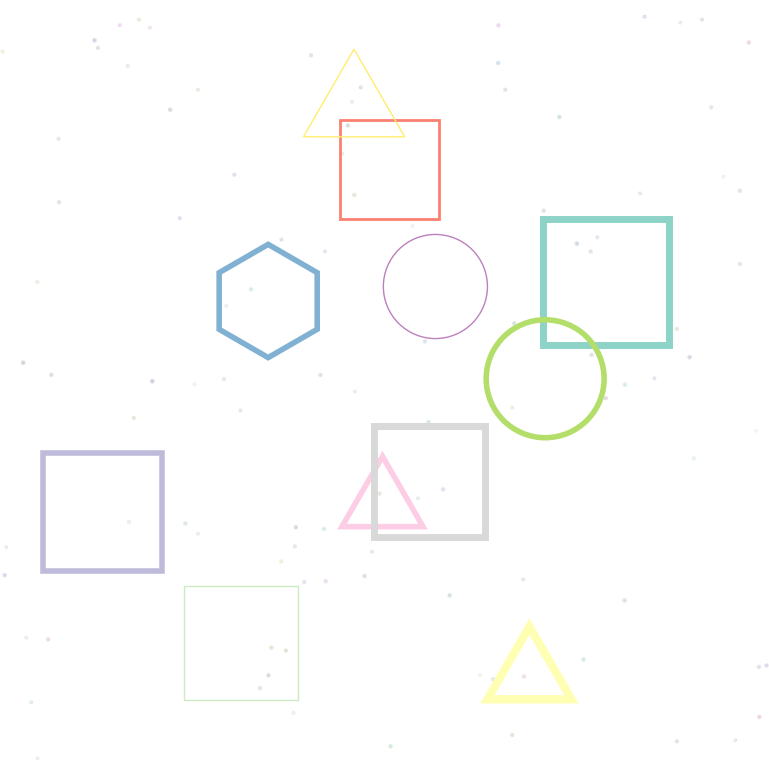[{"shape": "square", "thickness": 2.5, "radius": 0.41, "center": [0.787, 0.634]}, {"shape": "triangle", "thickness": 3, "radius": 0.31, "center": [0.688, 0.123]}, {"shape": "square", "thickness": 2, "radius": 0.38, "center": [0.133, 0.335]}, {"shape": "square", "thickness": 1, "radius": 0.32, "center": [0.506, 0.78]}, {"shape": "hexagon", "thickness": 2, "radius": 0.37, "center": [0.348, 0.609]}, {"shape": "circle", "thickness": 2, "radius": 0.38, "center": [0.708, 0.508]}, {"shape": "triangle", "thickness": 2, "radius": 0.3, "center": [0.497, 0.346]}, {"shape": "square", "thickness": 2.5, "radius": 0.36, "center": [0.558, 0.375]}, {"shape": "circle", "thickness": 0.5, "radius": 0.34, "center": [0.565, 0.628]}, {"shape": "square", "thickness": 0.5, "radius": 0.37, "center": [0.313, 0.165]}, {"shape": "triangle", "thickness": 0.5, "radius": 0.38, "center": [0.46, 0.86]}]